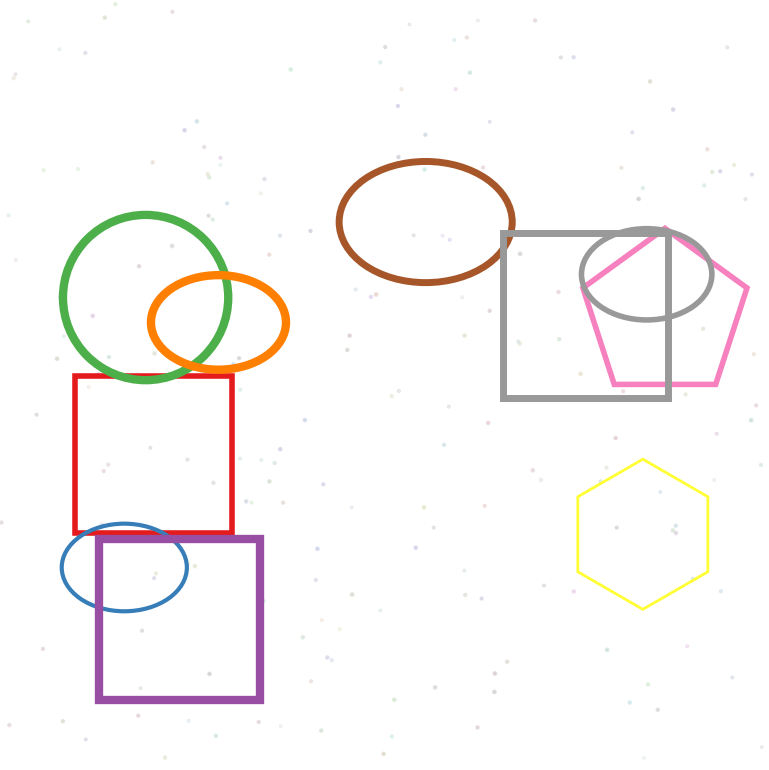[{"shape": "square", "thickness": 2, "radius": 0.51, "center": [0.199, 0.41]}, {"shape": "oval", "thickness": 1.5, "radius": 0.41, "center": [0.161, 0.263]}, {"shape": "circle", "thickness": 3, "radius": 0.54, "center": [0.189, 0.614]}, {"shape": "square", "thickness": 3, "radius": 0.52, "center": [0.233, 0.195]}, {"shape": "oval", "thickness": 3, "radius": 0.44, "center": [0.284, 0.581]}, {"shape": "hexagon", "thickness": 1, "radius": 0.49, "center": [0.835, 0.306]}, {"shape": "oval", "thickness": 2.5, "radius": 0.56, "center": [0.553, 0.712]}, {"shape": "pentagon", "thickness": 2, "radius": 0.56, "center": [0.864, 0.591]}, {"shape": "oval", "thickness": 2, "radius": 0.42, "center": [0.84, 0.644]}, {"shape": "square", "thickness": 2.5, "radius": 0.54, "center": [0.76, 0.591]}]